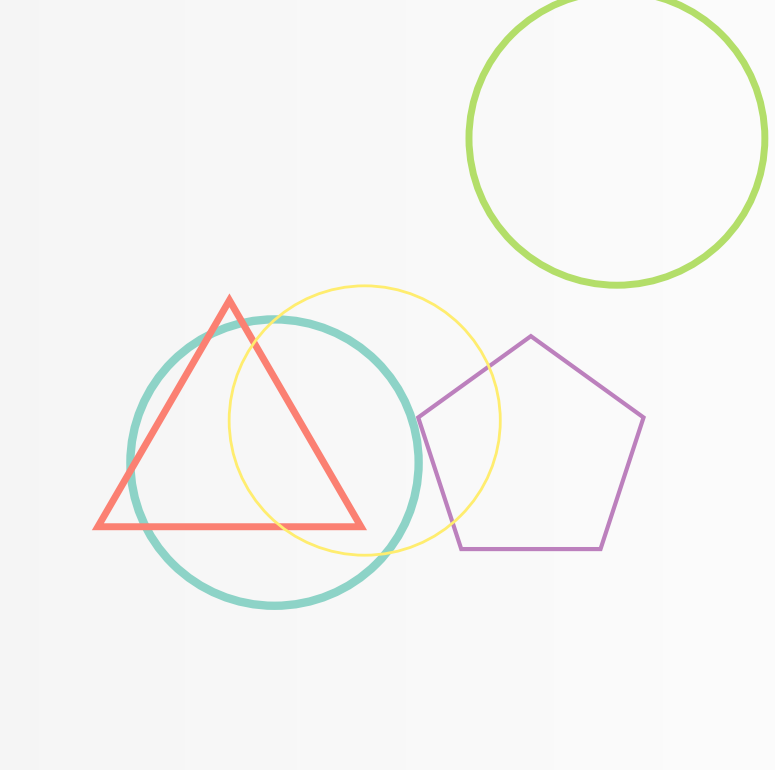[{"shape": "circle", "thickness": 3, "radius": 0.93, "center": [0.354, 0.399]}, {"shape": "triangle", "thickness": 2.5, "radius": 0.98, "center": [0.296, 0.414]}, {"shape": "circle", "thickness": 2.5, "radius": 0.95, "center": [0.796, 0.82]}, {"shape": "pentagon", "thickness": 1.5, "radius": 0.76, "center": [0.685, 0.411]}, {"shape": "circle", "thickness": 1, "radius": 0.87, "center": [0.471, 0.454]}]